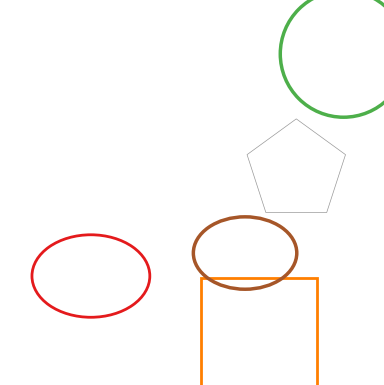[{"shape": "oval", "thickness": 2, "radius": 0.77, "center": [0.236, 0.283]}, {"shape": "circle", "thickness": 2.5, "radius": 0.82, "center": [0.892, 0.86]}, {"shape": "square", "thickness": 2, "radius": 0.76, "center": [0.673, 0.128]}, {"shape": "oval", "thickness": 2.5, "radius": 0.67, "center": [0.637, 0.343]}, {"shape": "pentagon", "thickness": 0.5, "radius": 0.67, "center": [0.77, 0.557]}]